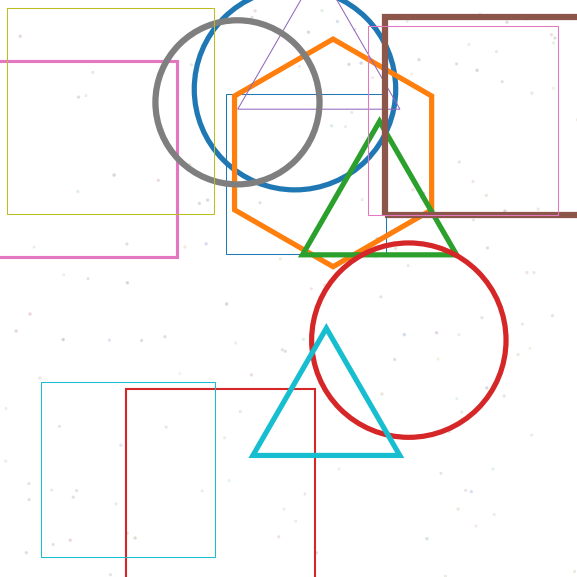[{"shape": "square", "thickness": 0.5, "radius": 0.69, "center": [0.53, 0.698]}, {"shape": "circle", "thickness": 2.5, "radius": 0.87, "center": [0.511, 0.845]}, {"shape": "hexagon", "thickness": 2.5, "radius": 0.99, "center": [0.577, 0.734]}, {"shape": "triangle", "thickness": 2.5, "radius": 0.77, "center": [0.657, 0.635]}, {"shape": "square", "thickness": 1, "radius": 0.82, "center": [0.382, 0.161]}, {"shape": "circle", "thickness": 2.5, "radius": 0.84, "center": [0.708, 0.41]}, {"shape": "triangle", "thickness": 0.5, "radius": 0.81, "center": [0.552, 0.891]}, {"shape": "square", "thickness": 3, "radius": 0.86, "center": [0.838, 0.798]}, {"shape": "square", "thickness": 1.5, "radius": 0.85, "center": [0.136, 0.724]}, {"shape": "square", "thickness": 0.5, "radius": 0.82, "center": [0.801, 0.79]}, {"shape": "circle", "thickness": 3, "radius": 0.71, "center": [0.411, 0.822]}, {"shape": "square", "thickness": 0.5, "radius": 0.89, "center": [0.191, 0.807]}, {"shape": "triangle", "thickness": 2.5, "radius": 0.73, "center": [0.565, 0.284]}, {"shape": "square", "thickness": 0.5, "radius": 0.75, "center": [0.221, 0.186]}]